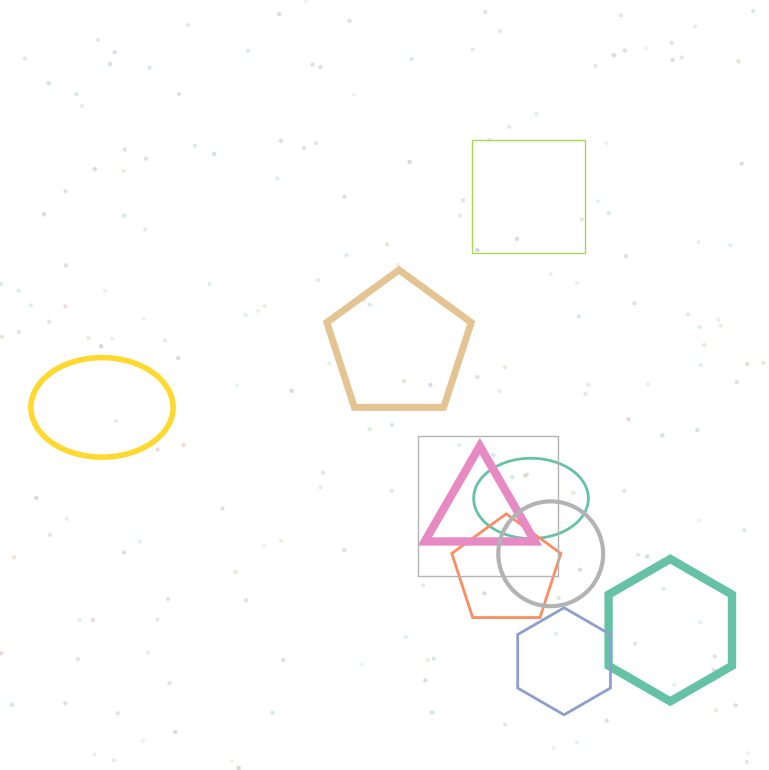[{"shape": "oval", "thickness": 1, "radius": 0.37, "center": [0.69, 0.353]}, {"shape": "hexagon", "thickness": 3, "radius": 0.46, "center": [0.871, 0.182]}, {"shape": "pentagon", "thickness": 1, "radius": 0.37, "center": [0.658, 0.258]}, {"shape": "hexagon", "thickness": 1, "radius": 0.35, "center": [0.733, 0.141]}, {"shape": "triangle", "thickness": 3, "radius": 0.41, "center": [0.623, 0.338]}, {"shape": "square", "thickness": 0.5, "radius": 0.37, "center": [0.686, 0.745]}, {"shape": "oval", "thickness": 2, "radius": 0.46, "center": [0.132, 0.471]}, {"shape": "pentagon", "thickness": 2.5, "radius": 0.49, "center": [0.518, 0.551]}, {"shape": "circle", "thickness": 1.5, "radius": 0.34, "center": [0.715, 0.281]}, {"shape": "square", "thickness": 0.5, "radius": 0.45, "center": [0.633, 0.343]}]